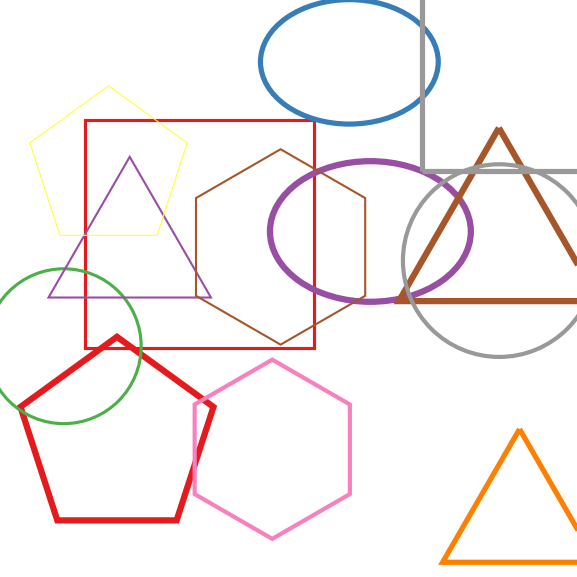[{"shape": "pentagon", "thickness": 3, "radius": 0.88, "center": [0.203, 0.24]}, {"shape": "square", "thickness": 1.5, "radius": 0.99, "center": [0.345, 0.594]}, {"shape": "oval", "thickness": 2.5, "radius": 0.77, "center": [0.605, 0.892]}, {"shape": "circle", "thickness": 1.5, "radius": 0.67, "center": [0.11, 0.4]}, {"shape": "oval", "thickness": 3, "radius": 0.87, "center": [0.641, 0.598]}, {"shape": "triangle", "thickness": 1, "radius": 0.81, "center": [0.225, 0.565]}, {"shape": "triangle", "thickness": 2.5, "radius": 0.77, "center": [0.9, 0.102]}, {"shape": "pentagon", "thickness": 0.5, "radius": 0.72, "center": [0.188, 0.708]}, {"shape": "hexagon", "thickness": 1, "radius": 0.85, "center": [0.486, 0.572]}, {"shape": "triangle", "thickness": 3, "radius": 1.0, "center": [0.864, 0.578]}, {"shape": "hexagon", "thickness": 2, "radius": 0.78, "center": [0.471, 0.221]}, {"shape": "square", "thickness": 2.5, "radius": 0.81, "center": [0.892, 0.865]}, {"shape": "circle", "thickness": 2, "radius": 0.83, "center": [0.865, 0.548]}]